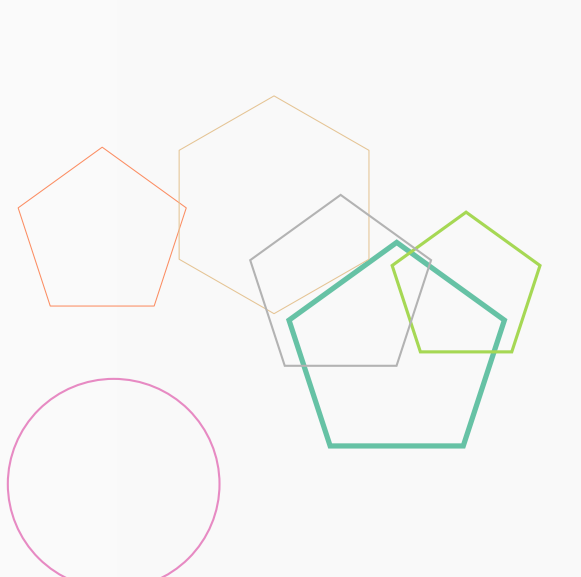[{"shape": "pentagon", "thickness": 2.5, "radius": 0.97, "center": [0.683, 0.385]}, {"shape": "pentagon", "thickness": 0.5, "radius": 0.76, "center": [0.176, 0.592]}, {"shape": "circle", "thickness": 1, "radius": 0.91, "center": [0.196, 0.161]}, {"shape": "pentagon", "thickness": 1.5, "radius": 0.67, "center": [0.802, 0.498]}, {"shape": "hexagon", "thickness": 0.5, "radius": 0.94, "center": [0.471, 0.645]}, {"shape": "pentagon", "thickness": 1, "radius": 0.82, "center": [0.586, 0.498]}]